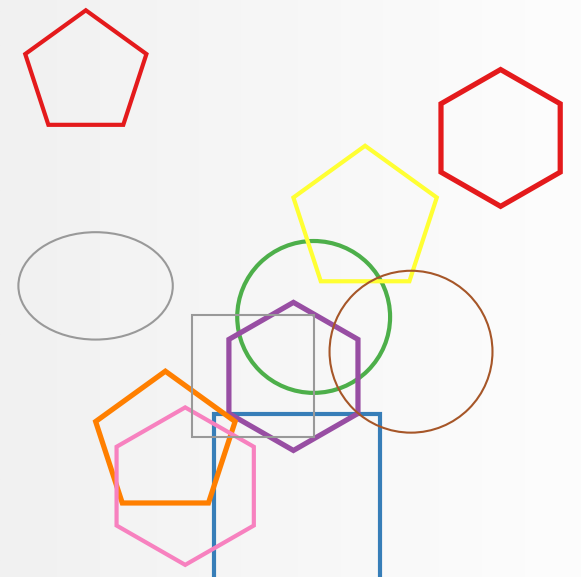[{"shape": "hexagon", "thickness": 2.5, "radius": 0.59, "center": [0.861, 0.76]}, {"shape": "pentagon", "thickness": 2, "radius": 0.55, "center": [0.148, 0.872]}, {"shape": "square", "thickness": 2, "radius": 0.72, "center": [0.511, 0.139]}, {"shape": "circle", "thickness": 2, "radius": 0.66, "center": [0.54, 0.45]}, {"shape": "hexagon", "thickness": 2.5, "radius": 0.64, "center": [0.505, 0.347]}, {"shape": "pentagon", "thickness": 2.5, "radius": 0.63, "center": [0.285, 0.23]}, {"shape": "pentagon", "thickness": 2, "radius": 0.65, "center": [0.628, 0.617]}, {"shape": "circle", "thickness": 1, "radius": 0.7, "center": [0.707, 0.39]}, {"shape": "hexagon", "thickness": 2, "radius": 0.68, "center": [0.319, 0.157]}, {"shape": "square", "thickness": 1, "radius": 0.53, "center": [0.436, 0.348]}, {"shape": "oval", "thickness": 1, "radius": 0.66, "center": [0.164, 0.504]}]